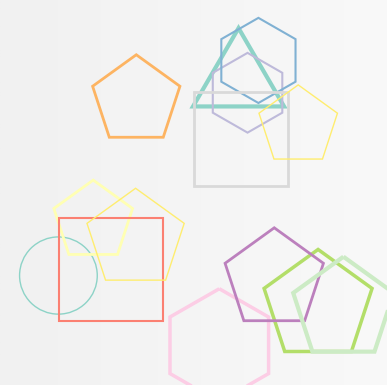[{"shape": "triangle", "thickness": 3, "radius": 0.68, "center": [0.616, 0.791]}, {"shape": "circle", "thickness": 1, "radius": 0.5, "center": [0.151, 0.284]}, {"shape": "pentagon", "thickness": 2, "radius": 0.53, "center": [0.241, 0.425]}, {"shape": "hexagon", "thickness": 1.5, "radius": 0.52, "center": [0.639, 0.759]}, {"shape": "square", "thickness": 1.5, "radius": 0.67, "center": [0.287, 0.299]}, {"shape": "hexagon", "thickness": 1.5, "radius": 0.55, "center": [0.667, 0.843]}, {"shape": "pentagon", "thickness": 2, "radius": 0.59, "center": [0.352, 0.739]}, {"shape": "pentagon", "thickness": 2.5, "radius": 0.73, "center": [0.821, 0.206]}, {"shape": "hexagon", "thickness": 2.5, "radius": 0.73, "center": [0.566, 0.103]}, {"shape": "square", "thickness": 2, "radius": 0.61, "center": [0.621, 0.639]}, {"shape": "pentagon", "thickness": 2, "radius": 0.67, "center": [0.708, 0.275]}, {"shape": "pentagon", "thickness": 3, "radius": 0.68, "center": [0.886, 0.197]}, {"shape": "pentagon", "thickness": 1, "radius": 0.53, "center": [0.77, 0.673]}, {"shape": "pentagon", "thickness": 1, "radius": 0.66, "center": [0.35, 0.379]}]